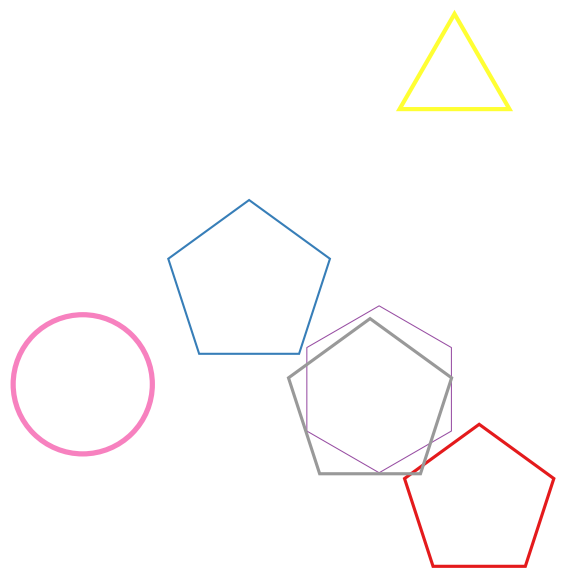[{"shape": "pentagon", "thickness": 1.5, "radius": 0.68, "center": [0.83, 0.128]}, {"shape": "pentagon", "thickness": 1, "radius": 0.74, "center": [0.431, 0.506]}, {"shape": "hexagon", "thickness": 0.5, "radius": 0.72, "center": [0.656, 0.325]}, {"shape": "triangle", "thickness": 2, "radius": 0.55, "center": [0.787, 0.865]}, {"shape": "circle", "thickness": 2.5, "radius": 0.6, "center": [0.143, 0.334]}, {"shape": "pentagon", "thickness": 1.5, "radius": 0.74, "center": [0.641, 0.299]}]